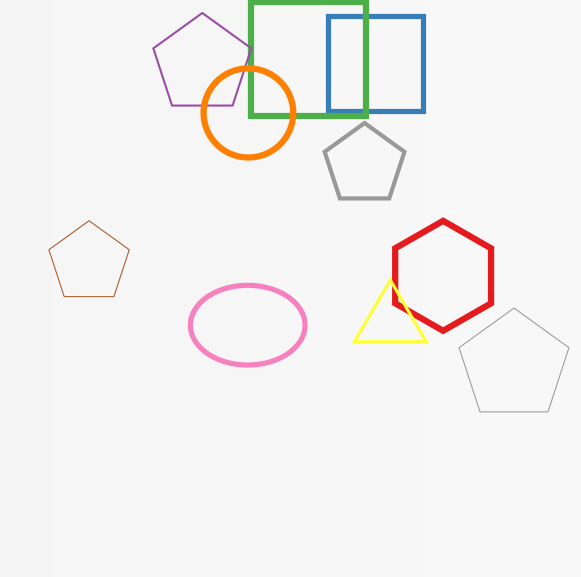[{"shape": "hexagon", "thickness": 3, "radius": 0.48, "center": [0.762, 0.522]}, {"shape": "square", "thickness": 2.5, "radius": 0.41, "center": [0.646, 0.889]}, {"shape": "square", "thickness": 3, "radius": 0.49, "center": [0.531, 0.897]}, {"shape": "pentagon", "thickness": 1, "radius": 0.44, "center": [0.348, 0.888]}, {"shape": "circle", "thickness": 3, "radius": 0.39, "center": [0.427, 0.804]}, {"shape": "triangle", "thickness": 1.5, "radius": 0.36, "center": [0.672, 0.443]}, {"shape": "pentagon", "thickness": 0.5, "radius": 0.36, "center": [0.153, 0.544]}, {"shape": "oval", "thickness": 2.5, "radius": 0.49, "center": [0.426, 0.436]}, {"shape": "pentagon", "thickness": 2, "radius": 0.36, "center": [0.627, 0.714]}, {"shape": "pentagon", "thickness": 0.5, "radius": 0.5, "center": [0.884, 0.366]}]